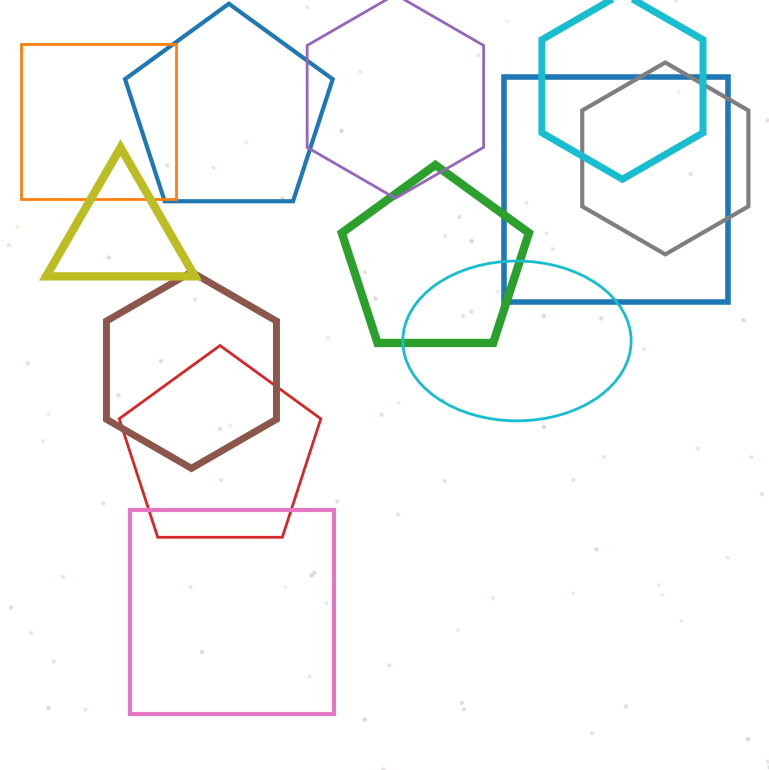[{"shape": "square", "thickness": 2, "radius": 0.73, "center": [0.8, 0.754]}, {"shape": "pentagon", "thickness": 1.5, "radius": 0.71, "center": [0.297, 0.853]}, {"shape": "square", "thickness": 1, "radius": 0.5, "center": [0.128, 0.842]}, {"shape": "pentagon", "thickness": 3, "radius": 0.64, "center": [0.565, 0.658]}, {"shape": "pentagon", "thickness": 1, "radius": 0.69, "center": [0.286, 0.414]}, {"shape": "hexagon", "thickness": 1, "radius": 0.66, "center": [0.513, 0.875]}, {"shape": "hexagon", "thickness": 2.5, "radius": 0.64, "center": [0.249, 0.519]}, {"shape": "square", "thickness": 1.5, "radius": 0.66, "center": [0.301, 0.205]}, {"shape": "hexagon", "thickness": 1.5, "radius": 0.62, "center": [0.864, 0.794]}, {"shape": "triangle", "thickness": 3, "radius": 0.56, "center": [0.157, 0.697]}, {"shape": "hexagon", "thickness": 2.5, "radius": 0.6, "center": [0.808, 0.888]}, {"shape": "oval", "thickness": 1, "radius": 0.74, "center": [0.671, 0.557]}]